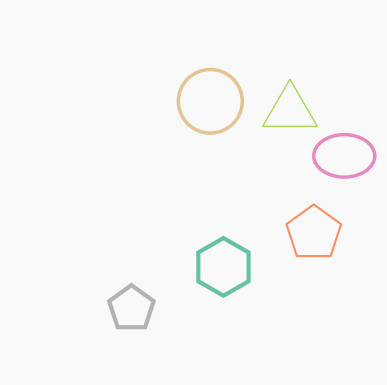[{"shape": "hexagon", "thickness": 3, "radius": 0.37, "center": [0.577, 0.307]}, {"shape": "pentagon", "thickness": 1.5, "radius": 0.37, "center": [0.81, 0.395]}, {"shape": "oval", "thickness": 2.5, "radius": 0.39, "center": [0.888, 0.595]}, {"shape": "triangle", "thickness": 1, "radius": 0.41, "center": [0.748, 0.713]}, {"shape": "circle", "thickness": 2.5, "radius": 0.41, "center": [0.543, 0.737]}, {"shape": "pentagon", "thickness": 3, "radius": 0.3, "center": [0.339, 0.199]}]